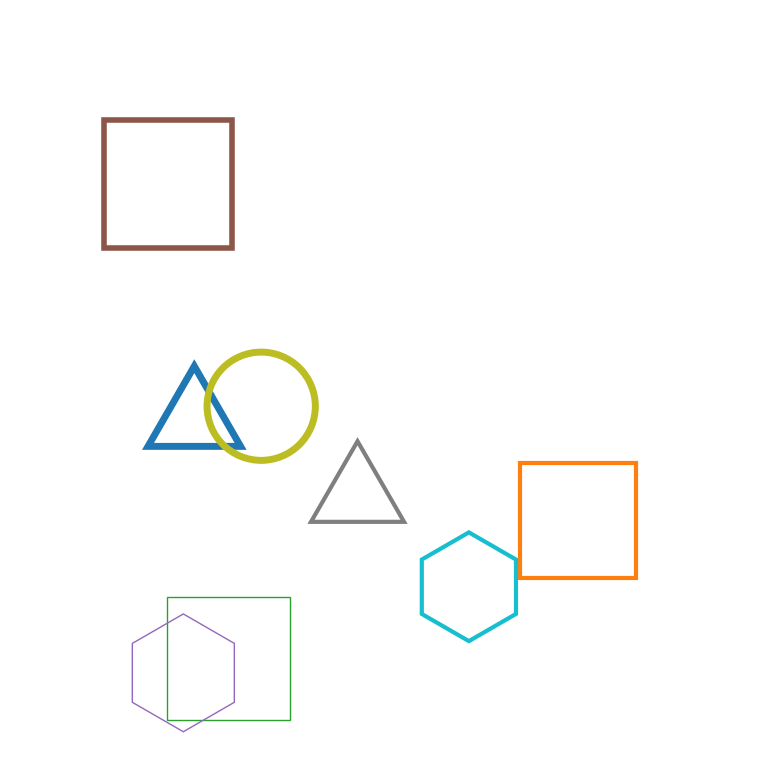[{"shape": "triangle", "thickness": 2.5, "radius": 0.35, "center": [0.252, 0.455]}, {"shape": "square", "thickness": 1.5, "radius": 0.38, "center": [0.751, 0.324]}, {"shape": "square", "thickness": 0.5, "radius": 0.4, "center": [0.297, 0.145]}, {"shape": "hexagon", "thickness": 0.5, "radius": 0.38, "center": [0.238, 0.126]}, {"shape": "square", "thickness": 2, "radius": 0.42, "center": [0.218, 0.761]}, {"shape": "triangle", "thickness": 1.5, "radius": 0.35, "center": [0.464, 0.357]}, {"shape": "circle", "thickness": 2.5, "radius": 0.35, "center": [0.339, 0.472]}, {"shape": "hexagon", "thickness": 1.5, "radius": 0.35, "center": [0.609, 0.238]}]